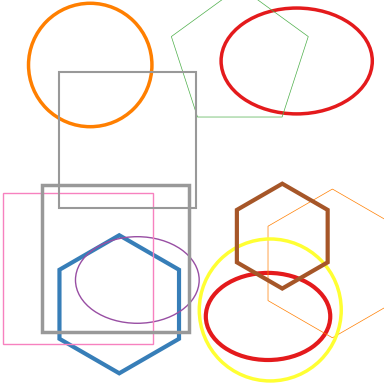[{"shape": "oval", "thickness": 3, "radius": 0.81, "center": [0.696, 0.178]}, {"shape": "oval", "thickness": 2.5, "radius": 0.98, "center": [0.771, 0.842]}, {"shape": "hexagon", "thickness": 3, "radius": 0.9, "center": [0.31, 0.21]}, {"shape": "pentagon", "thickness": 0.5, "radius": 0.93, "center": [0.623, 0.847]}, {"shape": "oval", "thickness": 1, "radius": 0.8, "center": [0.357, 0.273]}, {"shape": "hexagon", "thickness": 0.5, "radius": 0.97, "center": [0.863, 0.316]}, {"shape": "circle", "thickness": 2.5, "radius": 0.8, "center": [0.234, 0.831]}, {"shape": "circle", "thickness": 2.5, "radius": 0.92, "center": [0.702, 0.195]}, {"shape": "hexagon", "thickness": 3, "radius": 0.68, "center": [0.733, 0.387]}, {"shape": "square", "thickness": 1, "radius": 0.98, "center": [0.203, 0.303]}, {"shape": "square", "thickness": 1.5, "radius": 0.88, "center": [0.331, 0.637]}, {"shape": "square", "thickness": 2.5, "radius": 0.95, "center": [0.3, 0.329]}]